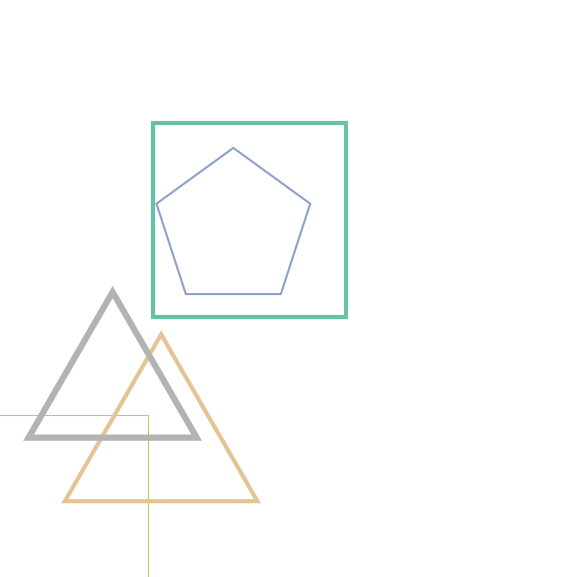[{"shape": "square", "thickness": 2, "radius": 0.84, "center": [0.432, 0.619]}, {"shape": "pentagon", "thickness": 1, "radius": 0.7, "center": [0.404, 0.603]}, {"shape": "square", "thickness": 0.5, "radius": 0.72, "center": [0.112, 0.136]}, {"shape": "triangle", "thickness": 2, "radius": 0.96, "center": [0.279, 0.228]}, {"shape": "triangle", "thickness": 3, "radius": 0.84, "center": [0.195, 0.325]}]